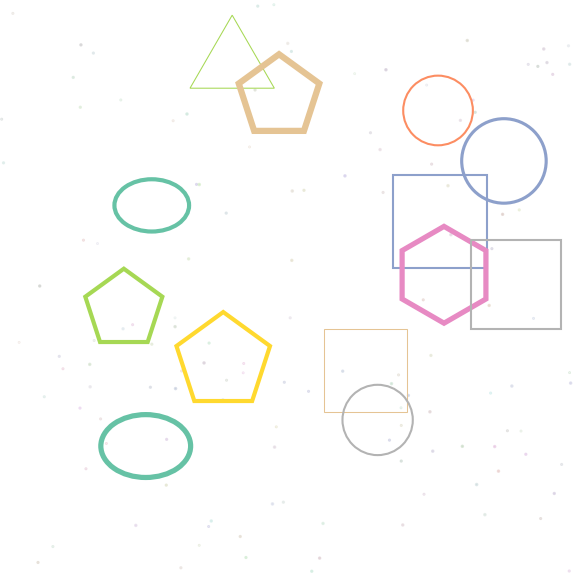[{"shape": "oval", "thickness": 2.5, "radius": 0.39, "center": [0.252, 0.227]}, {"shape": "oval", "thickness": 2, "radius": 0.32, "center": [0.263, 0.643]}, {"shape": "circle", "thickness": 1, "radius": 0.3, "center": [0.759, 0.808]}, {"shape": "circle", "thickness": 1.5, "radius": 0.37, "center": [0.873, 0.72]}, {"shape": "square", "thickness": 1, "radius": 0.41, "center": [0.762, 0.616]}, {"shape": "hexagon", "thickness": 2.5, "radius": 0.42, "center": [0.769, 0.523]}, {"shape": "pentagon", "thickness": 2, "radius": 0.35, "center": [0.214, 0.464]}, {"shape": "triangle", "thickness": 0.5, "radius": 0.42, "center": [0.402, 0.889]}, {"shape": "pentagon", "thickness": 2, "radius": 0.43, "center": [0.387, 0.374]}, {"shape": "square", "thickness": 0.5, "radius": 0.36, "center": [0.633, 0.358]}, {"shape": "pentagon", "thickness": 3, "radius": 0.37, "center": [0.483, 0.832]}, {"shape": "circle", "thickness": 1, "radius": 0.3, "center": [0.654, 0.272]}, {"shape": "square", "thickness": 1, "radius": 0.39, "center": [0.893, 0.506]}]